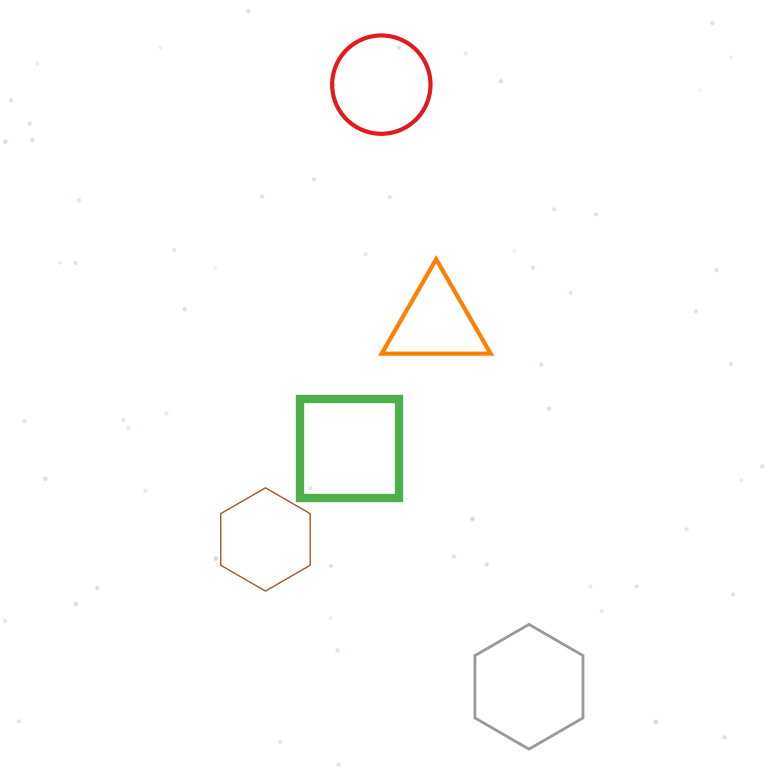[{"shape": "circle", "thickness": 1.5, "radius": 0.32, "center": [0.495, 0.89]}, {"shape": "square", "thickness": 3, "radius": 0.32, "center": [0.454, 0.417]}, {"shape": "triangle", "thickness": 1.5, "radius": 0.41, "center": [0.566, 0.582]}, {"shape": "hexagon", "thickness": 0.5, "radius": 0.34, "center": [0.345, 0.299]}, {"shape": "hexagon", "thickness": 1, "radius": 0.41, "center": [0.687, 0.108]}]